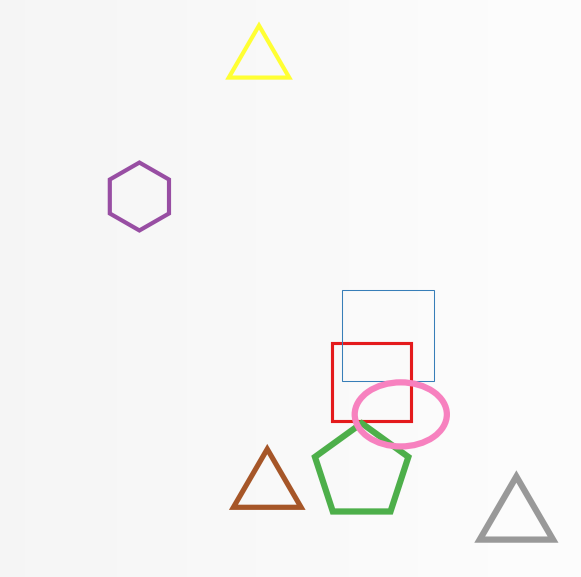[{"shape": "square", "thickness": 1.5, "radius": 0.34, "center": [0.64, 0.337]}, {"shape": "square", "thickness": 0.5, "radius": 0.39, "center": [0.668, 0.419]}, {"shape": "pentagon", "thickness": 3, "radius": 0.42, "center": [0.622, 0.182]}, {"shape": "hexagon", "thickness": 2, "radius": 0.29, "center": [0.24, 0.659]}, {"shape": "triangle", "thickness": 2, "radius": 0.3, "center": [0.446, 0.895]}, {"shape": "triangle", "thickness": 2.5, "radius": 0.34, "center": [0.46, 0.154]}, {"shape": "oval", "thickness": 3, "radius": 0.4, "center": [0.69, 0.282]}, {"shape": "triangle", "thickness": 3, "radius": 0.36, "center": [0.888, 0.101]}]